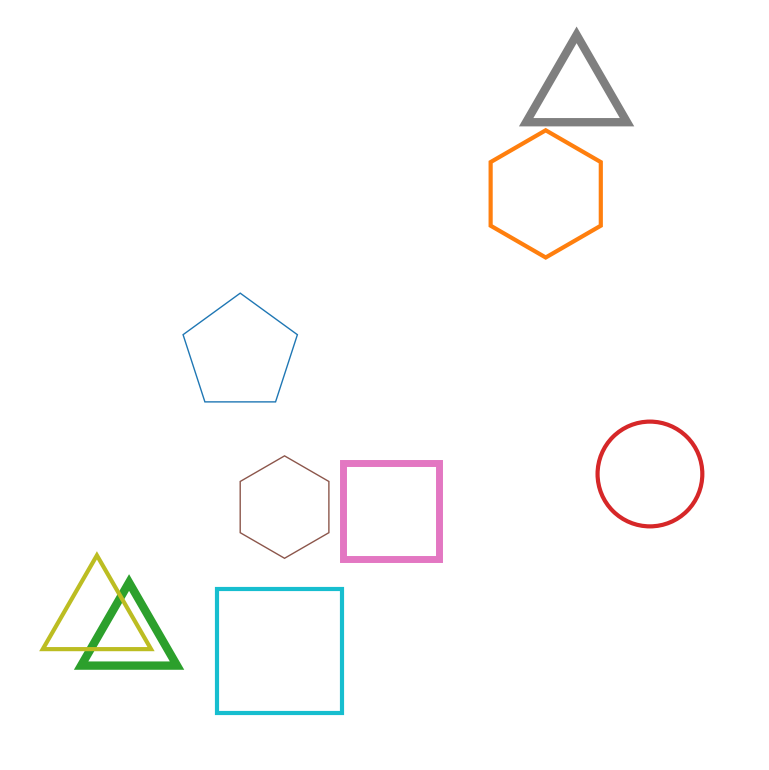[{"shape": "pentagon", "thickness": 0.5, "radius": 0.39, "center": [0.312, 0.541]}, {"shape": "hexagon", "thickness": 1.5, "radius": 0.41, "center": [0.709, 0.748]}, {"shape": "triangle", "thickness": 3, "radius": 0.36, "center": [0.168, 0.172]}, {"shape": "circle", "thickness": 1.5, "radius": 0.34, "center": [0.844, 0.384]}, {"shape": "hexagon", "thickness": 0.5, "radius": 0.33, "center": [0.37, 0.341]}, {"shape": "square", "thickness": 2.5, "radius": 0.31, "center": [0.508, 0.336]}, {"shape": "triangle", "thickness": 3, "radius": 0.38, "center": [0.749, 0.879]}, {"shape": "triangle", "thickness": 1.5, "radius": 0.41, "center": [0.126, 0.198]}, {"shape": "square", "thickness": 1.5, "radius": 0.4, "center": [0.363, 0.155]}]